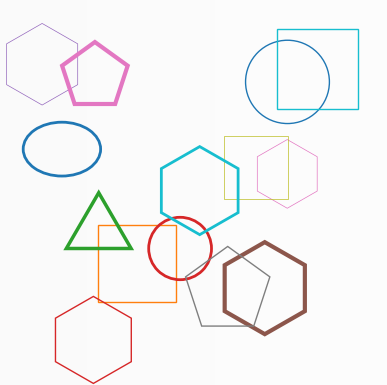[{"shape": "oval", "thickness": 2, "radius": 0.5, "center": [0.16, 0.613]}, {"shape": "circle", "thickness": 1, "radius": 0.54, "center": [0.742, 0.787]}, {"shape": "square", "thickness": 1, "radius": 0.5, "center": [0.354, 0.315]}, {"shape": "triangle", "thickness": 2.5, "radius": 0.48, "center": [0.255, 0.403]}, {"shape": "hexagon", "thickness": 1, "radius": 0.56, "center": [0.241, 0.117]}, {"shape": "circle", "thickness": 2, "radius": 0.41, "center": [0.465, 0.355]}, {"shape": "hexagon", "thickness": 0.5, "radius": 0.53, "center": [0.109, 0.833]}, {"shape": "hexagon", "thickness": 3, "radius": 0.6, "center": [0.683, 0.252]}, {"shape": "pentagon", "thickness": 3, "radius": 0.44, "center": [0.245, 0.802]}, {"shape": "hexagon", "thickness": 0.5, "radius": 0.45, "center": [0.741, 0.548]}, {"shape": "pentagon", "thickness": 1, "radius": 0.57, "center": [0.588, 0.246]}, {"shape": "square", "thickness": 0.5, "radius": 0.42, "center": [0.661, 0.565]}, {"shape": "hexagon", "thickness": 2, "radius": 0.57, "center": [0.515, 0.505]}, {"shape": "square", "thickness": 1, "radius": 0.52, "center": [0.819, 0.82]}]